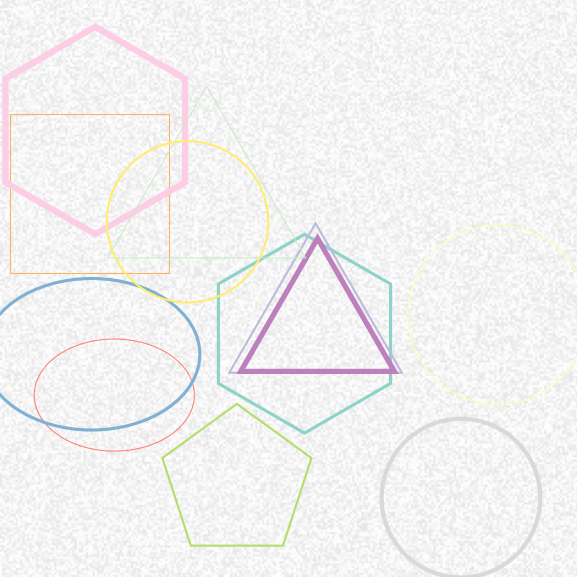[{"shape": "hexagon", "thickness": 1.5, "radius": 0.86, "center": [0.527, 0.421]}, {"shape": "circle", "thickness": 0.5, "radius": 0.78, "center": [0.862, 0.454]}, {"shape": "triangle", "thickness": 1, "radius": 0.86, "center": [0.546, 0.44]}, {"shape": "oval", "thickness": 0.5, "radius": 0.69, "center": [0.198, 0.315]}, {"shape": "oval", "thickness": 1.5, "radius": 0.94, "center": [0.159, 0.386]}, {"shape": "square", "thickness": 0.5, "radius": 0.69, "center": [0.155, 0.665]}, {"shape": "pentagon", "thickness": 1, "radius": 0.68, "center": [0.41, 0.164]}, {"shape": "hexagon", "thickness": 3, "radius": 0.9, "center": [0.165, 0.773]}, {"shape": "circle", "thickness": 2, "radius": 0.69, "center": [0.798, 0.137]}, {"shape": "triangle", "thickness": 2.5, "radius": 0.77, "center": [0.55, 0.433]}, {"shape": "triangle", "thickness": 0.5, "radius": 0.99, "center": [0.358, 0.652]}, {"shape": "circle", "thickness": 1, "radius": 0.7, "center": [0.325, 0.615]}]